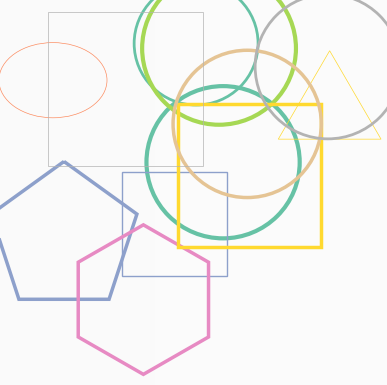[{"shape": "circle", "thickness": 3, "radius": 0.99, "center": [0.576, 0.579]}, {"shape": "circle", "thickness": 2, "radius": 0.8, "center": [0.506, 0.887]}, {"shape": "oval", "thickness": 0.5, "radius": 0.7, "center": [0.137, 0.792]}, {"shape": "pentagon", "thickness": 2.5, "radius": 0.99, "center": [0.165, 0.383]}, {"shape": "square", "thickness": 1, "radius": 0.68, "center": [0.451, 0.417]}, {"shape": "hexagon", "thickness": 2.5, "radius": 0.97, "center": [0.37, 0.222]}, {"shape": "circle", "thickness": 3, "radius": 0.99, "center": [0.565, 0.874]}, {"shape": "triangle", "thickness": 0.5, "radius": 0.77, "center": [0.851, 0.715]}, {"shape": "square", "thickness": 2.5, "radius": 0.92, "center": [0.644, 0.544]}, {"shape": "circle", "thickness": 2.5, "radius": 0.96, "center": [0.638, 0.678]}, {"shape": "square", "thickness": 0.5, "radius": 1.0, "center": [0.325, 0.77]}, {"shape": "circle", "thickness": 2, "radius": 0.94, "center": [0.846, 0.827]}]